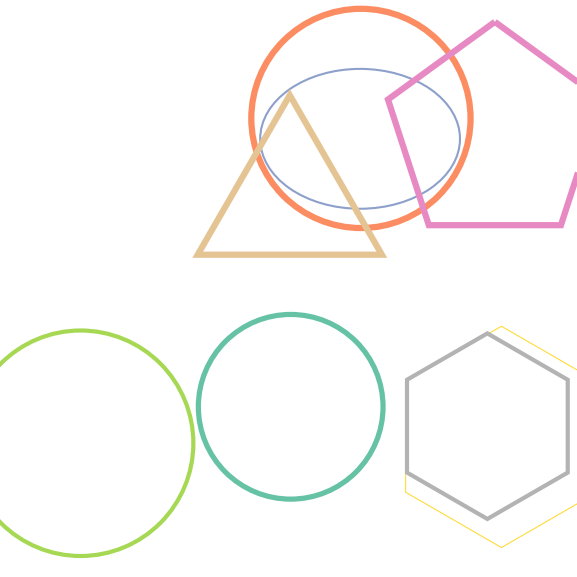[{"shape": "circle", "thickness": 2.5, "radius": 0.8, "center": [0.503, 0.295]}, {"shape": "circle", "thickness": 3, "radius": 0.95, "center": [0.625, 0.794]}, {"shape": "oval", "thickness": 1, "radius": 0.86, "center": [0.624, 0.759]}, {"shape": "pentagon", "thickness": 3, "radius": 0.97, "center": [0.857, 0.767]}, {"shape": "circle", "thickness": 2, "radius": 0.98, "center": [0.14, 0.232]}, {"shape": "hexagon", "thickness": 0.5, "radius": 0.96, "center": [0.868, 0.243]}, {"shape": "triangle", "thickness": 3, "radius": 0.92, "center": [0.502, 0.65]}, {"shape": "hexagon", "thickness": 2, "radius": 0.8, "center": [0.844, 0.261]}]